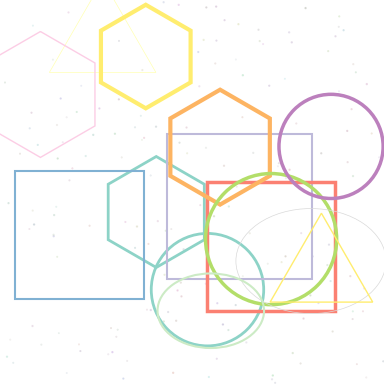[{"shape": "hexagon", "thickness": 2, "radius": 0.72, "center": [0.406, 0.449]}, {"shape": "circle", "thickness": 2, "radius": 0.73, "center": [0.539, 0.248]}, {"shape": "triangle", "thickness": 0.5, "radius": 0.8, "center": [0.267, 0.892]}, {"shape": "square", "thickness": 1.5, "radius": 0.94, "center": [0.623, 0.465]}, {"shape": "square", "thickness": 2.5, "radius": 0.83, "center": [0.704, 0.36]}, {"shape": "square", "thickness": 1.5, "radius": 0.83, "center": [0.206, 0.389]}, {"shape": "hexagon", "thickness": 3, "radius": 0.75, "center": [0.572, 0.618]}, {"shape": "circle", "thickness": 2.5, "radius": 0.85, "center": [0.704, 0.379]}, {"shape": "hexagon", "thickness": 1, "radius": 0.82, "center": [0.105, 0.755]}, {"shape": "oval", "thickness": 0.5, "radius": 0.97, "center": [0.808, 0.322]}, {"shape": "circle", "thickness": 2.5, "radius": 0.68, "center": [0.86, 0.62]}, {"shape": "oval", "thickness": 1.5, "radius": 0.69, "center": [0.548, 0.193]}, {"shape": "triangle", "thickness": 1, "radius": 0.77, "center": [0.835, 0.292]}, {"shape": "hexagon", "thickness": 3, "radius": 0.67, "center": [0.379, 0.853]}]